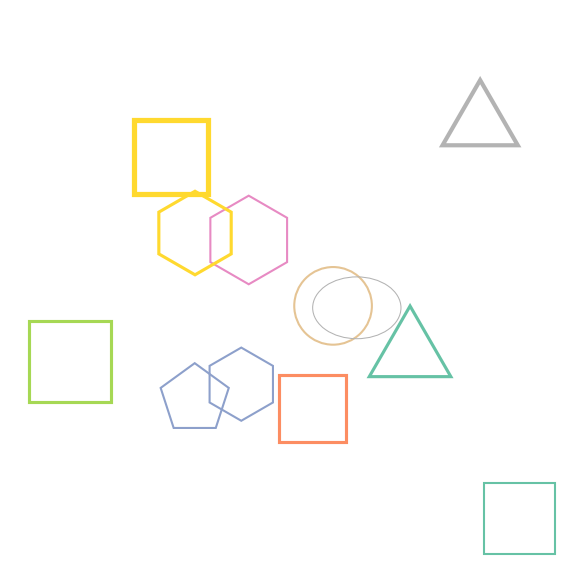[{"shape": "triangle", "thickness": 1.5, "radius": 0.41, "center": [0.71, 0.388]}, {"shape": "square", "thickness": 1, "radius": 0.31, "center": [0.9, 0.102]}, {"shape": "square", "thickness": 1.5, "radius": 0.29, "center": [0.541, 0.292]}, {"shape": "hexagon", "thickness": 1, "radius": 0.32, "center": [0.418, 0.334]}, {"shape": "pentagon", "thickness": 1, "radius": 0.31, "center": [0.337, 0.308]}, {"shape": "hexagon", "thickness": 1, "radius": 0.38, "center": [0.431, 0.584]}, {"shape": "square", "thickness": 1.5, "radius": 0.35, "center": [0.121, 0.373]}, {"shape": "hexagon", "thickness": 1.5, "radius": 0.36, "center": [0.338, 0.596]}, {"shape": "square", "thickness": 2.5, "radius": 0.32, "center": [0.296, 0.727]}, {"shape": "circle", "thickness": 1, "radius": 0.34, "center": [0.577, 0.469]}, {"shape": "triangle", "thickness": 2, "radius": 0.38, "center": [0.831, 0.785]}, {"shape": "oval", "thickness": 0.5, "radius": 0.38, "center": [0.618, 0.466]}]